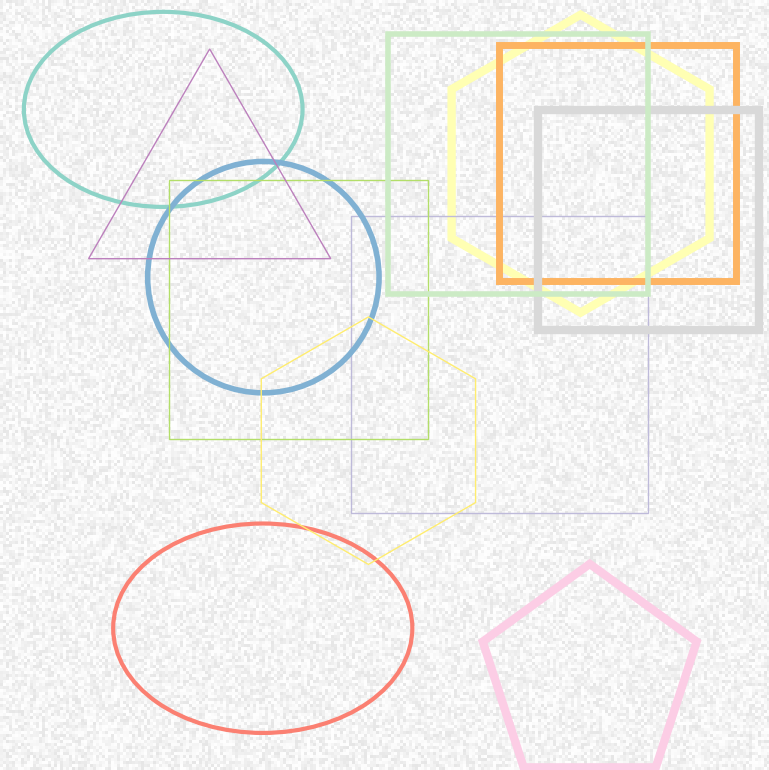[{"shape": "oval", "thickness": 1.5, "radius": 0.9, "center": [0.212, 0.858]}, {"shape": "hexagon", "thickness": 3, "radius": 0.97, "center": [0.754, 0.787]}, {"shape": "square", "thickness": 0.5, "radius": 0.96, "center": [0.649, 0.527]}, {"shape": "oval", "thickness": 1.5, "radius": 0.97, "center": [0.341, 0.184]}, {"shape": "circle", "thickness": 2, "radius": 0.75, "center": [0.342, 0.64]}, {"shape": "square", "thickness": 2.5, "radius": 0.77, "center": [0.802, 0.788]}, {"shape": "square", "thickness": 0.5, "radius": 0.84, "center": [0.388, 0.599]}, {"shape": "pentagon", "thickness": 3, "radius": 0.73, "center": [0.766, 0.122]}, {"shape": "square", "thickness": 3, "radius": 0.72, "center": [0.842, 0.714]}, {"shape": "triangle", "thickness": 0.5, "radius": 0.91, "center": [0.272, 0.755]}, {"shape": "square", "thickness": 2, "radius": 0.84, "center": [0.673, 0.786]}, {"shape": "hexagon", "thickness": 0.5, "radius": 0.8, "center": [0.478, 0.428]}]